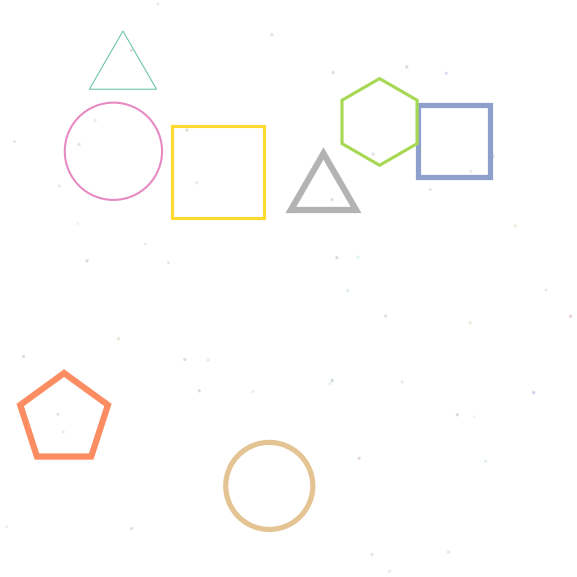[{"shape": "triangle", "thickness": 0.5, "radius": 0.34, "center": [0.213, 0.878]}, {"shape": "pentagon", "thickness": 3, "radius": 0.4, "center": [0.111, 0.273]}, {"shape": "square", "thickness": 2.5, "radius": 0.31, "center": [0.787, 0.755]}, {"shape": "circle", "thickness": 1, "radius": 0.42, "center": [0.196, 0.737]}, {"shape": "hexagon", "thickness": 1.5, "radius": 0.38, "center": [0.657, 0.788]}, {"shape": "square", "thickness": 1.5, "radius": 0.4, "center": [0.378, 0.701]}, {"shape": "circle", "thickness": 2.5, "radius": 0.38, "center": [0.466, 0.158]}, {"shape": "triangle", "thickness": 3, "radius": 0.33, "center": [0.56, 0.668]}]